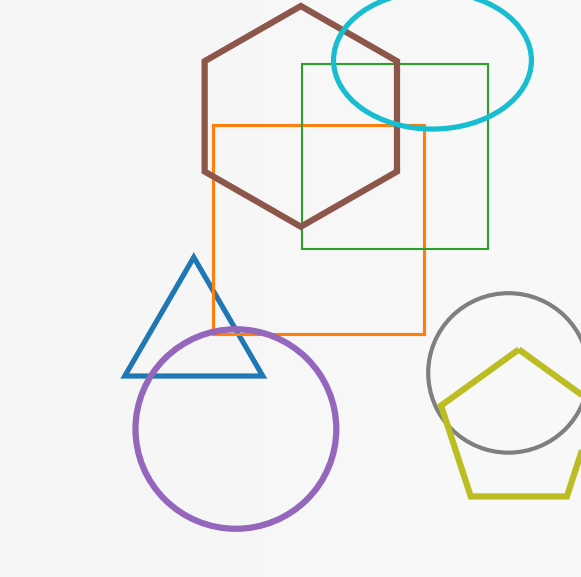[{"shape": "triangle", "thickness": 2.5, "radius": 0.69, "center": [0.333, 0.417]}, {"shape": "square", "thickness": 1.5, "radius": 0.91, "center": [0.548, 0.602]}, {"shape": "square", "thickness": 1, "radius": 0.8, "center": [0.68, 0.729]}, {"shape": "circle", "thickness": 3, "radius": 0.86, "center": [0.406, 0.256]}, {"shape": "hexagon", "thickness": 3, "radius": 0.96, "center": [0.518, 0.798]}, {"shape": "circle", "thickness": 2, "radius": 0.69, "center": [0.875, 0.353]}, {"shape": "pentagon", "thickness": 3, "radius": 0.7, "center": [0.893, 0.253]}, {"shape": "oval", "thickness": 2.5, "radius": 0.85, "center": [0.744, 0.895]}]